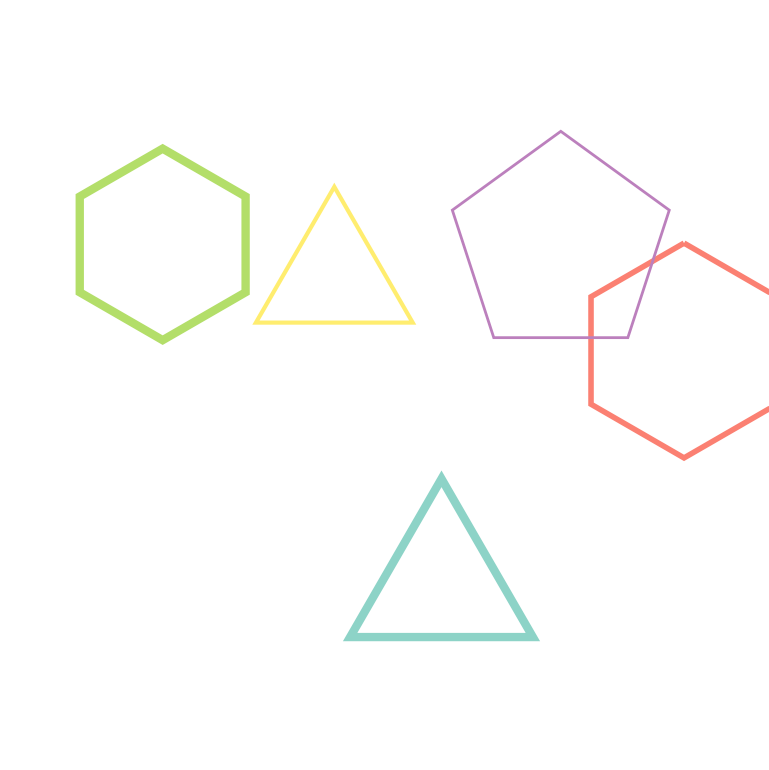[{"shape": "triangle", "thickness": 3, "radius": 0.69, "center": [0.573, 0.241]}, {"shape": "hexagon", "thickness": 2, "radius": 0.7, "center": [0.888, 0.545]}, {"shape": "hexagon", "thickness": 3, "radius": 0.62, "center": [0.211, 0.683]}, {"shape": "pentagon", "thickness": 1, "radius": 0.74, "center": [0.728, 0.681]}, {"shape": "triangle", "thickness": 1.5, "radius": 0.59, "center": [0.434, 0.64]}]